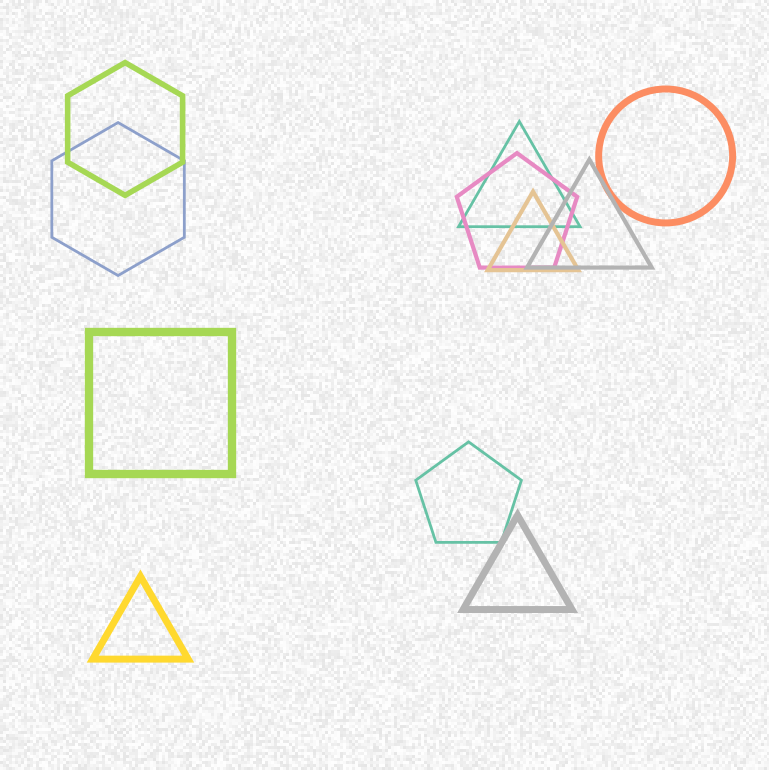[{"shape": "pentagon", "thickness": 1, "radius": 0.36, "center": [0.609, 0.354]}, {"shape": "triangle", "thickness": 1, "radius": 0.46, "center": [0.674, 0.751]}, {"shape": "circle", "thickness": 2.5, "radius": 0.43, "center": [0.864, 0.797]}, {"shape": "hexagon", "thickness": 1, "radius": 0.5, "center": [0.153, 0.742]}, {"shape": "pentagon", "thickness": 1.5, "radius": 0.41, "center": [0.671, 0.719]}, {"shape": "hexagon", "thickness": 2, "radius": 0.43, "center": [0.162, 0.832]}, {"shape": "square", "thickness": 3, "radius": 0.46, "center": [0.208, 0.477]}, {"shape": "triangle", "thickness": 2.5, "radius": 0.36, "center": [0.182, 0.18]}, {"shape": "triangle", "thickness": 1.5, "radius": 0.34, "center": [0.692, 0.683]}, {"shape": "triangle", "thickness": 1.5, "radius": 0.47, "center": [0.765, 0.699]}, {"shape": "triangle", "thickness": 2.5, "radius": 0.41, "center": [0.672, 0.249]}]